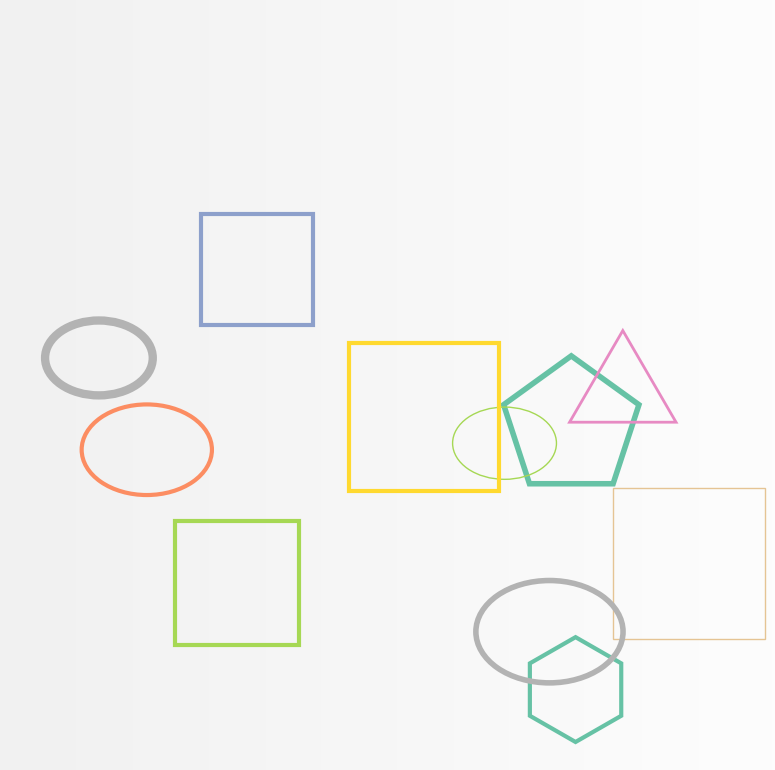[{"shape": "hexagon", "thickness": 1.5, "radius": 0.34, "center": [0.743, 0.104]}, {"shape": "pentagon", "thickness": 2, "radius": 0.46, "center": [0.737, 0.446]}, {"shape": "oval", "thickness": 1.5, "radius": 0.42, "center": [0.189, 0.416]}, {"shape": "square", "thickness": 1.5, "radius": 0.36, "center": [0.332, 0.651]}, {"shape": "triangle", "thickness": 1, "radius": 0.4, "center": [0.804, 0.491]}, {"shape": "square", "thickness": 1.5, "radius": 0.4, "center": [0.306, 0.243]}, {"shape": "oval", "thickness": 0.5, "radius": 0.34, "center": [0.651, 0.424]}, {"shape": "square", "thickness": 1.5, "radius": 0.48, "center": [0.547, 0.458]}, {"shape": "square", "thickness": 0.5, "radius": 0.49, "center": [0.889, 0.268]}, {"shape": "oval", "thickness": 2, "radius": 0.47, "center": [0.709, 0.18]}, {"shape": "oval", "thickness": 3, "radius": 0.35, "center": [0.128, 0.535]}]